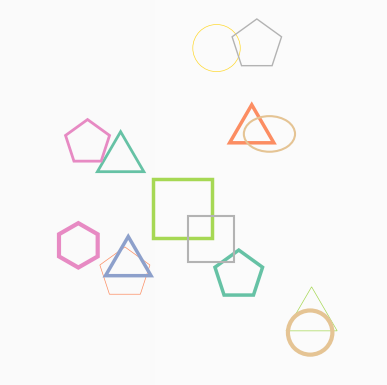[{"shape": "triangle", "thickness": 2, "radius": 0.35, "center": [0.311, 0.589]}, {"shape": "pentagon", "thickness": 2.5, "radius": 0.32, "center": [0.616, 0.286]}, {"shape": "pentagon", "thickness": 0.5, "radius": 0.34, "center": [0.322, 0.291]}, {"shape": "triangle", "thickness": 2.5, "radius": 0.33, "center": [0.65, 0.662]}, {"shape": "triangle", "thickness": 2.5, "radius": 0.34, "center": [0.331, 0.318]}, {"shape": "pentagon", "thickness": 2, "radius": 0.3, "center": [0.226, 0.63]}, {"shape": "hexagon", "thickness": 3, "radius": 0.29, "center": [0.202, 0.363]}, {"shape": "triangle", "thickness": 0.5, "radius": 0.38, "center": [0.804, 0.179]}, {"shape": "square", "thickness": 2.5, "radius": 0.38, "center": [0.472, 0.459]}, {"shape": "circle", "thickness": 0.5, "radius": 0.31, "center": [0.559, 0.875]}, {"shape": "oval", "thickness": 1.5, "radius": 0.33, "center": [0.695, 0.652]}, {"shape": "circle", "thickness": 3, "radius": 0.29, "center": [0.8, 0.136]}, {"shape": "pentagon", "thickness": 1, "radius": 0.34, "center": [0.663, 0.884]}, {"shape": "square", "thickness": 1.5, "radius": 0.3, "center": [0.545, 0.38]}]